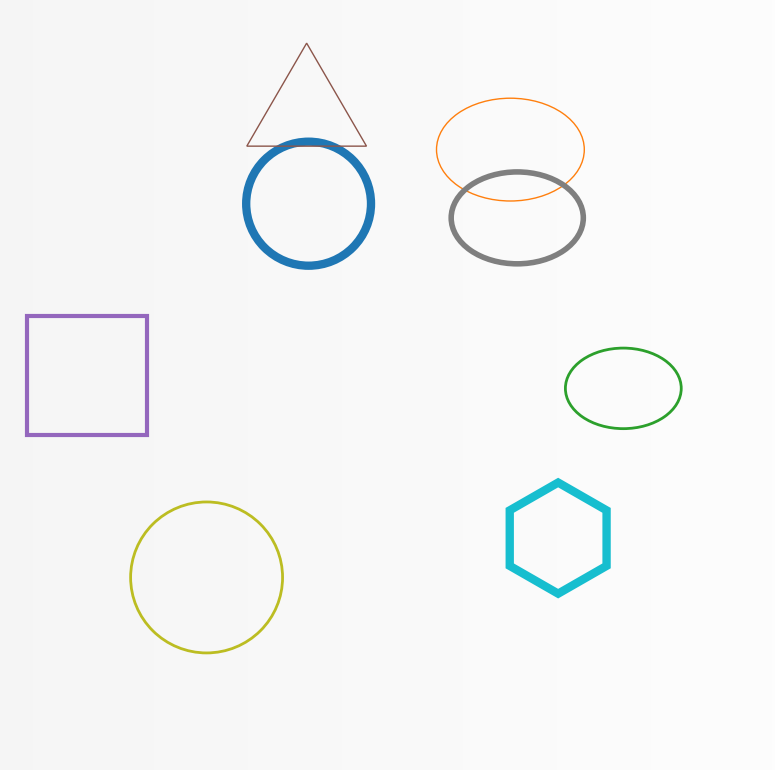[{"shape": "circle", "thickness": 3, "radius": 0.4, "center": [0.398, 0.735]}, {"shape": "oval", "thickness": 0.5, "radius": 0.48, "center": [0.659, 0.806]}, {"shape": "oval", "thickness": 1, "radius": 0.37, "center": [0.804, 0.496]}, {"shape": "square", "thickness": 1.5, "radius": 0.39, "center": [0.112, 0.512]}, {"shape": "triangle", "thickness": 0.5, "radius": 0.45, "center": [0.396, 0.855]}, {"shape": "oval", "thickness": 2, "radius": 0.43, "center": [0.667, 0.717]}, {"shape": "circle", "thickness": 1, "radius": 0.49, "center": [0.267, 0.25]}, {"shape": "hexagon", "thickness": 3, "radius": 0.36, "center": [0.72, 0.301]}]